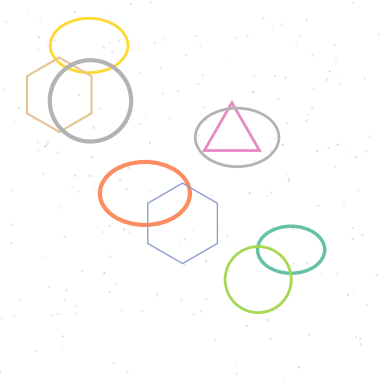[{"shape": "oval", "thickness": 2.5, "radius": 0.44, "center": [0.756, 0.351]}, {"shape": "oval", "thickness": 3, "radius": 0.58, "center": [0.376, 0.498]}, {"shape": "hexagon", "thickness": 1, "radius": 0.52, "center": [0.474, 0.42]}, {"shape": "triangle", "thickness": 2, "radius": 0.41, "center": [0.602, 0.65]}, {"shape": "circle", "thickness": 2, "radius": 0.43, "center": [0.671, 0.274]}, {"shape": "oval", "thickness": 2, "radius": 0.5, "center": [0.232, 0.882]}, {"shape": "hexagon", "thickness": 1.5, "radius": 0.48, "center": [0.154, 0.754]}, {"shape": "circle", "thickness": 3, "radius": 0.53, "center": [0.235, 0.738]}, {"shape": "oval", "thickness": 2, "radius": 0.54, "center": [0.616, 0.643]}]